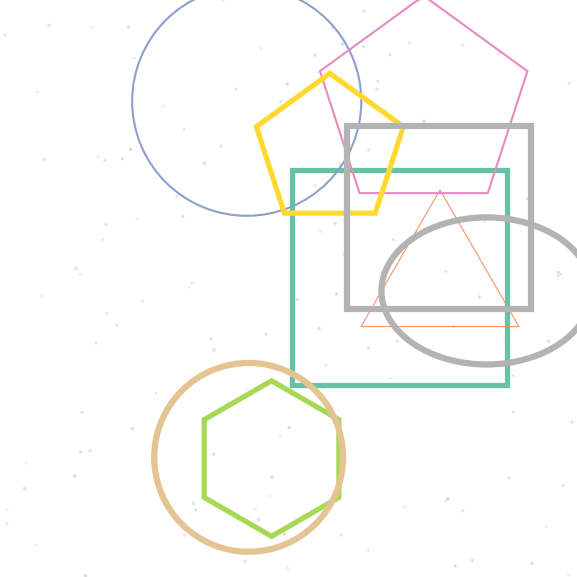[{"shape": "square", "thickness": 2.5, "radius": 0.93, "center": [0.692, 0.518]}, {"shape": "triangle", "thickness": 0.5, "radius": 0.79, "center": [0.762, 0.513]}, {"shape": "circle", "thickness": 1, "radius": 0.99, "center": [0.427, 0.824]}, {"shape": "pentagon", "thickness": 1, "radius": 0.94, "center": [0.734, 0.818]}, {"shape": "hexagon", "thickness": 2.5, "radius": 0.67, "center": [0.47, 0.205]}, {"shape": "pentagon", "thickness": 2.5, "radius": 0.67, "center": [0.571, 0.738]}, {"shape": "circle", "thickness": 3, "radius": 0.82, "center": [0.431, 0.207]}, {"shape": "oval", "thickness": 3, "radius": 0.91, "center": [0.842, 0.495]}, {"shape": "square", "thickness": 3, "radius": 0.79, "center": [0.76, 0.622]}]